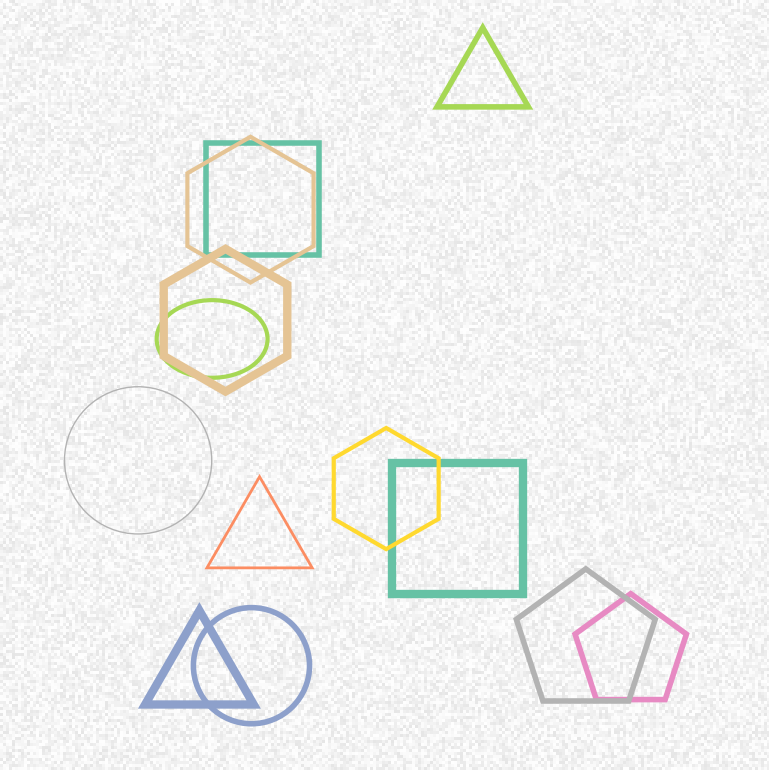[{"shape": "square", "thickness": 2, "radius": 0.37, "center": [0.341, 0.742]}, {"shape": "square", "thickness": 3, "radius": 0.43, "center": [0.595, 0.314]}, {"shape": "triangle", "thickness": 1, "radius": 0.39, "center": [0.337, 0.302]}, {"shape": "circle", "thickness": 2, "radius": 0.38, "center": [0.327, 0.135]}, {"shape": "triangle", "thickness": 3, "radius": 0.41, "center": [0.259, 0.126]}, {"shape": "pentagon", "thickness": 2, "radius": 0.38, "center": [0.819, 0.153]}, {"shape": "triangle", "thickness": 2, "radius": 0.34, "center": [0.627, 0.895]}, {"shape": "oval", "thickness": 1.5, "radius": 0.36, "center": [0.275, 0.56]}, {"shape": "hexagon", "thickness": 1.5, "radius": 0.39, "center": [0.502, 0.366]}, {"shape": "hexagon", "thickness": 1.5, "radius": 0.47, "center": [0.325, 0.728]}, {"shape": "hexagon", "thickness": 3, "radius": 0.46, "center": [0.293, 0.584]}, {"shape": "pentagon", "thickness": 2, "radius": 0.47, "center": [0.761, 0.166]}, {"shape": "circle", "thickness": 0.5, "radius": 0.48, "center": [0.179, 0.402]}]